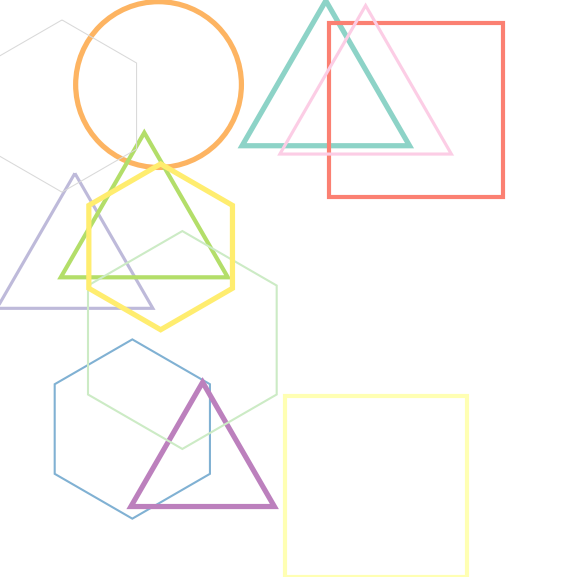[{"shape": "triangle", "thickness": 2.5, "radius": 0.84, "center": [0.564, 0.83]}, {"shape": "square", "thickness": 2, "radius": 0.78, "center": [0.651, 0.157]}, {"shape": "triangle", "thickness": 1.5, "radius": 0.78, "center": [0.13, 0.543]}, {"shape": "square", "thickness": 2, "radius": 0.75, "center": [0.72, 0.808]}, {"shape": "hexagon", "thickness": 1, "radius": 0.78, "center": [0.229, 0.256]}, {"shape": "circle", "thickness": 2.5, "radius": 0.72, "center": [0.275, 0.853]}, {"shape": "triangle", "thickness": 2, "radius": 0.83, "center": [0.25, 0.602]}, {"shape": "triangle", "thickness": 1.5, "radius": 0.86, "center": [0.633, 0.818]}, {"shape": "hexagon", "thickness": 0.5, "radius": 0.75, "center": [0.107, 0.815]}, {"shape": "triangle", "thickness": 2.5, "radius": 0.72, "center": [0.351, 0.194]}, {"shape": "hexagon", "thickness": 1, "radius": 0.94, "center": [0.316, 0.41]}, {"shape": "hexagon", "thickness": 2.5, "radius": 0.72, "center": [0.278, 0.572]}]